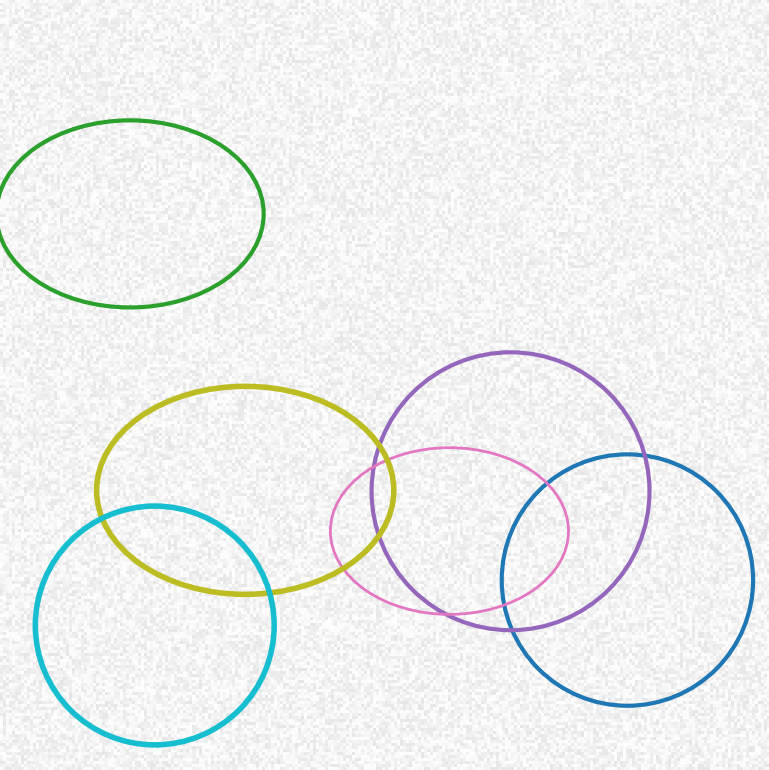[{"shape": "circle", "thickness": 1.5, "radius": 0.82, "center": [0.815, 0.247]}, {"shape": "oval", "thickness": 1.5, "radius": 0.87, "center": [0.169, 0.722]}, {"shape": "circle", "thickness": 1.5, "radius": 0.9, "center": [0.663, 0.362]}, {"shape": "oval", "thickness": 1, "radius": 0.77, "center": [0.584, 0.31]}, {"shape": "oval", "thickness": 2, "radius": 0.96, "center": [0.318, 0.363]}, {"shape": "circle", "thickness": 2, "radius": 0.78, "center": [0.201, 0.188]}]